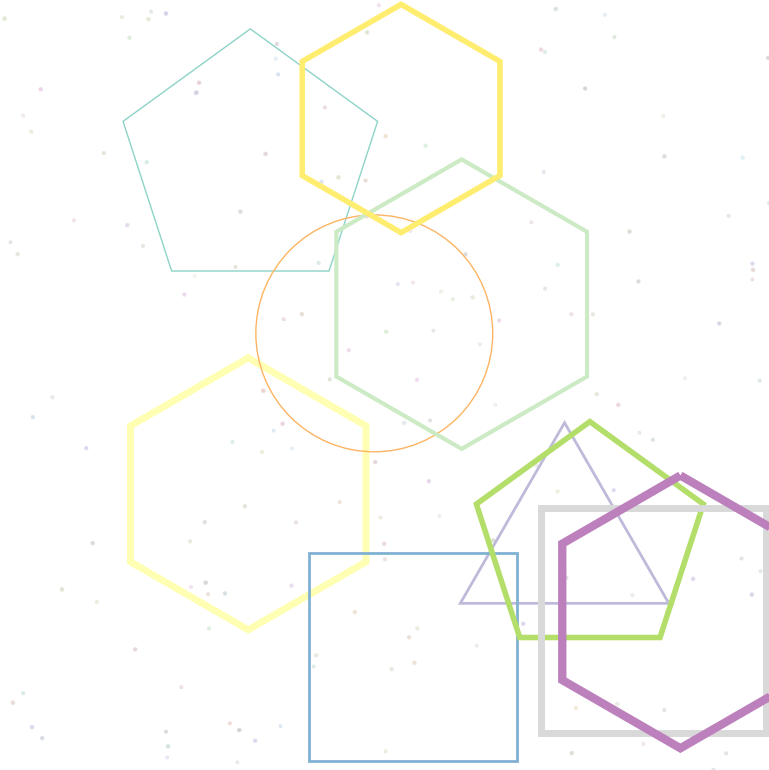[{"shape": "pentagon", "thickness": 0.5, "radius": 0.87, "center": [0.325, 0.789]}, {"shape": "hexagon", "thickness": 2.5, "radius": 0.88, "center": [0.322, 0.359]}, {"shape": "triangle", "thickness": 1, "radius": 0.78, "center": [0.733, 0.295]}, {"shape": "square", "thickness": 1, "radius": 0.68, "center": [0.537, 0.147]}, {"shape": "circle", "thickness": 0.5, "radius": 0.77, "center": [0.486, 0.567]}, {"shape": "pentagon", "thickness": 2, "radius": 0.77, "center": [0.766, 0.297]}, {"shape": "square", "thickness": 2.5, "radius": 0.73, "center": [0.848, 0.194]}, {"shape": "hexagon", "thickness": 3, "radius": 0.89, "center": [0.884, 0.205]}, {"shape": "hexagon", "thickness": 1.5, "radius": 0.94, "center": [0.6, 0.605]}, {"shape": "hexagon", "thickness": 2, "radius": 0.74, "center": [0.521, 0.846]}]